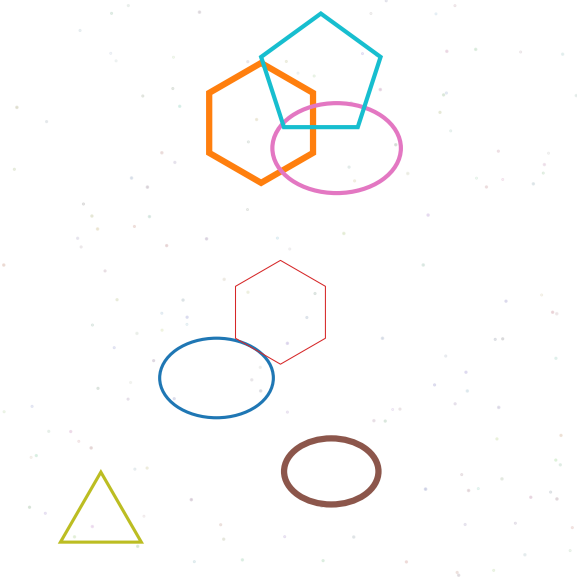[{"shape": "oval", "thickness": 1.5, "radius": 0.49, "center": [0.375, 0.345]}, {"shape": "hexagon", "thickness": 3, "radius": 0.52, "center": [0.452, 0.786]}, {"shape": "hexagon", "thickness": 0.5, "radius": 0.45, "center": [0.486, 0.458]}, {"shape": "oval", "thickness": 3, "radius": 0.41, "center": [0.574, 0.183]}, {"shape": "oval", "thickness": 2, "radius": 0.56, "center": [0.583, 0.743]}, {"shape": "triangle", "thickness": 1.5, "radius": 0.4, "center": [0.175, 0.101]}, {"shape": "pentagon", "thickness": 2, "radius": 0.54, "center": [0.556, 0.867]}]